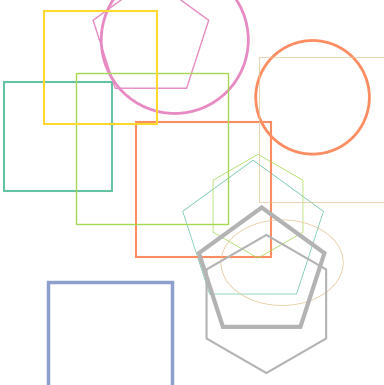[{"shape": "square", "thickness": 1.5, "radius": 0.7, "center": [0.15, 0.646]}, {"shape": "pentagon", "thickness": 0.5, "radius": 0.96, "center": [0.657, 0.392]}, {"shape": "circle", "thickness": 2, "radius": 0.74, "center": [0.812, 0.747]}, {"shape": "square", "thickness": 1.5, "radius": 0.88, "center": [0.528, 0.508]}, {"shape": "square", "thickness": 2.5, "radius": 0.81, "center": [0.287, 0.105]}, {"shape": "pentagon", "thickness": 1, "radius": 0.79, "center": [0.392, 0.899]}, {"shape": "circle", "thickness": 2, "radius": 0.95, "center": [0.454, 0.896]}, {"shape": "hexagon", "thickness": 0.5, "radius": 0.67, "center": [0.67, 0.464]}, {"shape": "square", "thickness": 1, "radius": 0.99, "center": [0.395, 0.614]}, {"shape": "square", "thickness": 1.5, "radius": 0.73, "center": [0.26, 0.824]}, {"shape": "oval", "thickness": 0.5, "radius": 0.79, "center": [0.733, 0.318]}, {"shape": "square", "thickness": 0.5, "radius": 0.94, "center": [0.862, 0.663]}, {"shape": "hexagon", "thickness": 1.5, "radius": 0.9, "center": [0.692, 0.21]}, {"shape": "pentagon", "thickness": 3, "radius": 0.86, "center": [0.68, 0.29]}]